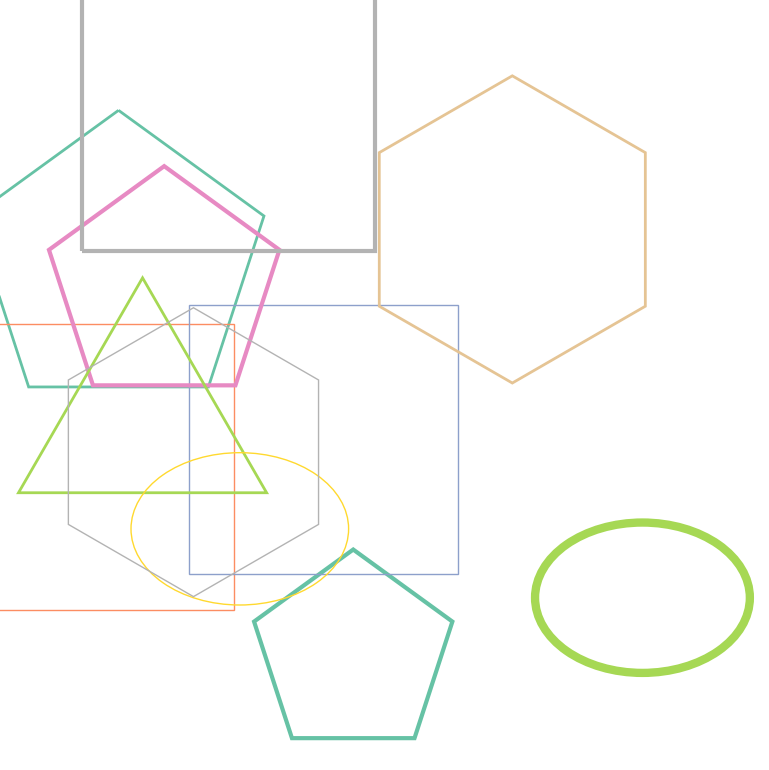[{"shape": "pentagon", "thickness": 1, "radius": 0.99, "center": [0.154, 0.658]}, {"shape": "pentagon", "thickness": 1.5, "radius": 0.68, "center": [0.459, 0.151]}, {"shape": "square", "thickness": 0.5, "radius": 0.93, "center": [0.118, 0.394]}, {"shape": "square", "thickness": 0.5, "radius": 0.87, "center": [0.421, 0.429]}, {"shape": "pentagon", "thickness": 1.5, "radius": 0.79, "center": [0.213, 0.627]}, {"shape": "triangle", "thickness": 1, "radius": 0.93, "center": [0.185, 0.453]}, {"shape": "oval", "thickness": 3, "radius": 0.7, "center": [0.834, 0.224]}, {"shape": "oval", "thickness": 0.5, "radius": 0.71, "center": [0.311, 0.313]}, {"shape": "hexagon", "thickness": 1, "radius": 1.0, "center": [0.665, 0.702]}, {"shape": "square", "thickness": 1.5, "radius": 0.95, "center": [0.297, 0.864]}, {"shape": "hexagon", "thickness": 0.5, "radius": 0.94, "center": [0.251, 0.413]}]